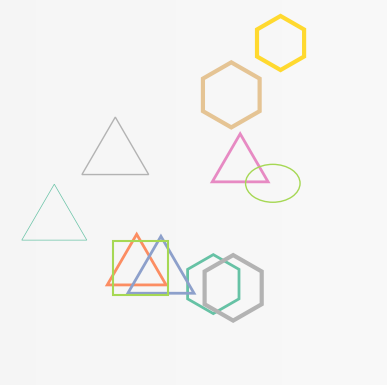[{"shape": "triangle", "thickness": 0.5, "radius": 0.48, "center": [0.14, 0.425]}, {"shape": "hexagon", "thickness": 2, "radius": 0.38, "center": [0.55, 0.262]}, {"shape": "triangle", "thickness": 2, "radius": 0.44, "center": [0.353, 0.304]}, {"shape": "triangle", "thickness": 2, "radius": 0.49, "center": [0.415, 0.288]}, {"shape": "triangle", "thickness": 2, "radius": 0.42, "center": [0.62, 0.569]}, {"shape": "square", "thickness": 1.5, "radius": 0.35, "center": [0.362, 0.304]}, {"shape": "oval", "thickness": 1, "radius": 0.35, "center": [0.704, 0.524]}, {"shape": "hexagon", "thickness": 3, "radius": 0.35, "center": [0.724, 0.888]}, {"shape": "hexagon", "thickness": 3, "radius": 0.42, "center": [0.597, 0.754]}, {"shape": "hexagon", "thickness": 3, "radius": 0.43, "center": [0.602, 0.252]}, {"shape": "triangle", "thickness": 1, "radius": 0.5, "center": [0.298, 0.596]}]